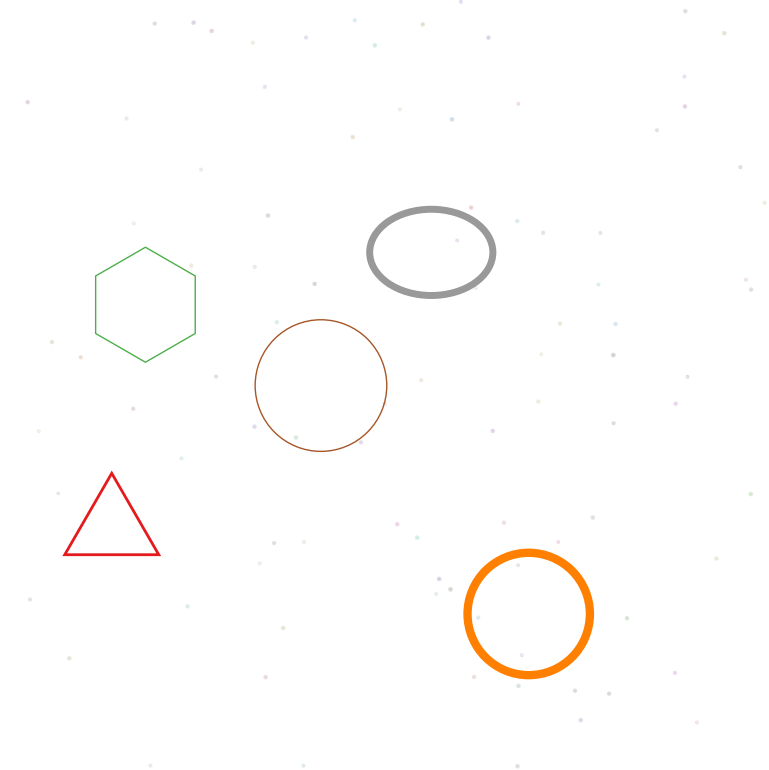[{"shape": "triangle", "thickness": 1, "radius": 0.35, "center": [0.145, 0.315]}, {"shape": "hexagon", "thickness": 0.5, "radius": 0.37, "center": [0.189, 0.604]}, {"shape": "circle", "thickness": 3, "radius": 0.4, "center": [0.687, 0.203]}, {"shape": "circle", "thickness": 0.5, "radius": 0.43, "center": [0.417, 0.499]}, {"shape": "oval", "thickness": 2.5, "radius": 0.4, "center": [0.56, 0.672]}]